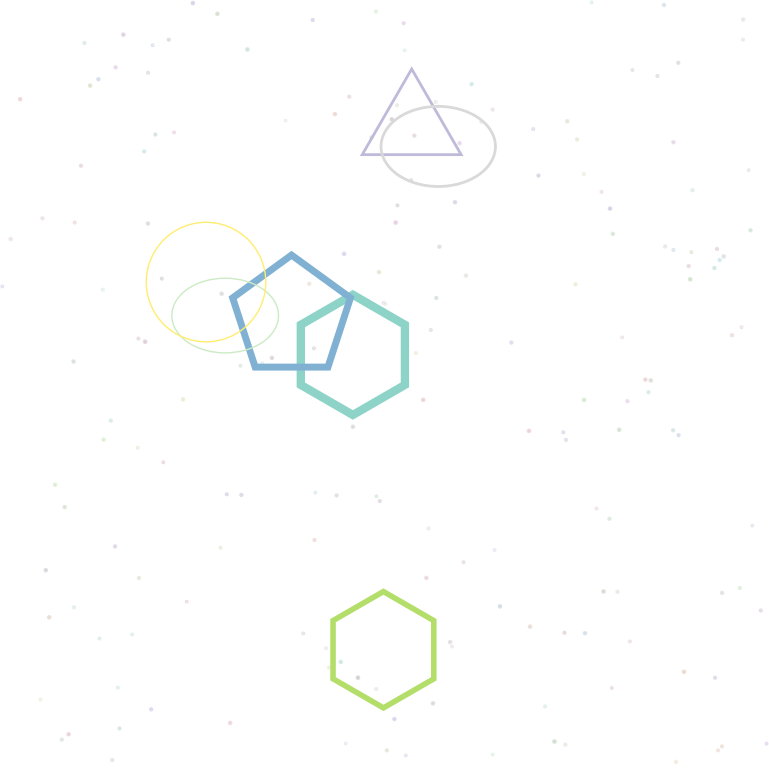[{"shape": "hexagon", "thickness": 3, "radius": 0.39, "center": [0.458, 0.539]}, {"shape": "triangle", "thickness": 1, "radius": 0.37, "center": [0.535, 0.836]}, {"shape": "pentagon", "thickness": 2.5, "radius": 0.4, "center": [0.379, 0.588]}, {"shape": "hexagon", "thickness": 2, "radius": 0.38, "center": [0.498, 0.156]}, {"shape": "oval", "thickness": 1, "radius": 0.37, "center": [0.569, 0.81]}, {"shape": "oval", "thickness": 0.5, "radius": 0.35, "center": [0.292, 0.59]}, {"shape": "circle", "thickness": 0.5, "radius": 0.39, "center": [0.268, 0.634]}]